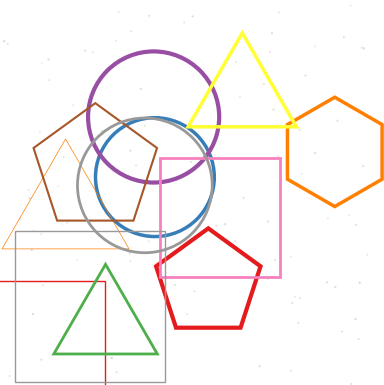[{"shape": "pentagon", "thickness": 3, "radius": 0.71, "center": [0.541, 0.264]}, {"shape": "square", "thickness": 1, "radius": 0.75, "center": [0.122, 0.119]}, {"shape": "circle", "thickness": 2.5, "radius": 0.77, "center": [0.402, 0.54]}, {"shape": "triangle", "thickness": 2, "radius": 0.78, "center": [0.274, 0.158]}, {"shape": "circle", "thickness": 3, "radius": 0.85, "center": [0.399, 0.696]}, {"shape": "hexagon", "thickness": 2.5, "radius": 0.71, "center": [0.87, 0.605]}, {"shape": "triangle", "thickness": 0.5, "radius": 0.95, "center": [0.17, 0.449]}, {"shape": "triangle", "thickness": 2.5, "radius": 0.81, "center": [0.629, 0.752]}, {"shape": "pentagon", "thickness": 1.5, "radius": 0.84, "center": [0.248, 0.563]}, {"shape": "square", "thickness": 2, "radius": 0.78, "center": [0.571, 0.435]}, {"shape": "square", "thickness": 1, "radius": 0.98, "center": [0.233, 0.204]}, {"shape": "circle", "thickness": 2, "radius": 0.87, "center": [0.376, 0.519]}]